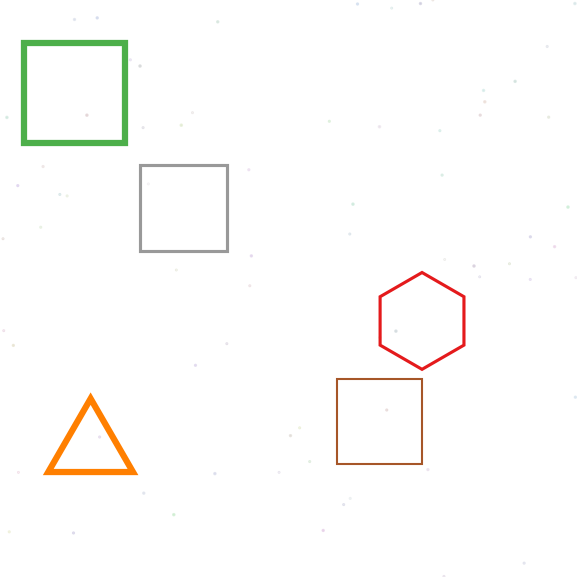[{"shape": "hexagon", "thickness": 1.5, "radius": 0.42, "center": [0.731, 0.443]}, {"shape": "square", "thickness": 3, "radius": 0.44, "center": [0.129, 0.838]}, {"shape": "triangle", "thickness": 3, "radius": 0.42, "center": [0.157, 0.224]}, {"shape": "square", "thickness": 1, "radius": 0.37, "center": [0.657, 0.269]}, {"shape": "square", "thickness": 1.5, "radius": 0.38, "center": [0.317, 0.639]}]